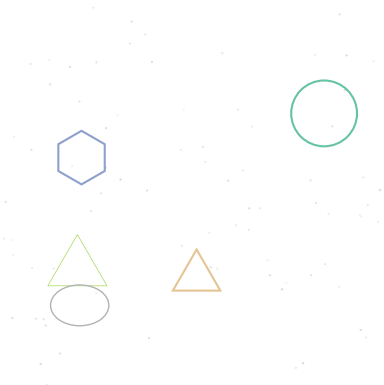[{"shape": "circle", "thickness": 1.5, "radius": 0.43, "center": [0.842, 0.705]}, {"shape": "hexagon", "thickness": 1.5, "radius": 0.35, "center": [0.212, 0.591]}, {"shape": "triangle", "thickness": 0.5, "radius": 0.44, "center": [0.201, 0.302]}, {"shape": "triangle", "thickness": 1.5, "radius": 0.36, "center": [0.511, 0.281]}, {"shape": "oval", "thickness": 1, "radius": 0.38, "center": [0.207, 0.207]}]